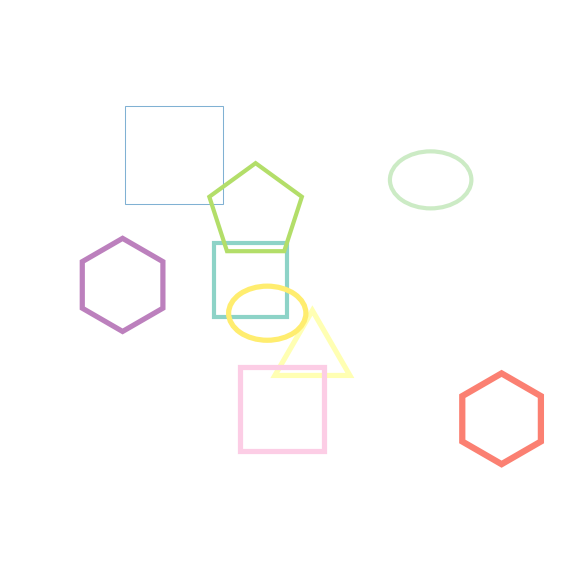[{"shape": "square", "thickness": 2, "radius": 0.32, "center": [0.434, 0.514]}, {"shape": "triangle", "thickness": 2.5, "radius": 0.37, "center": [0.541, 0.387]}, {"shape": "hexagon", "thickness": 3, "radius": 0.39, "center": [0.869, 0.274]}, {"shape": "square", "thickness": 0.5, "radius": 0.42, "center": [0.301, 0.731]}, {"shape": "pentagon", "thickness": 2, "radius": 0.42, "center": [0.443, 0.632]}, {"shape": "square", "thickness": 2.5, "radius": 0.36, "center": [0.488, 0.29]}, {"shape": "hexagon", "thickness": 2.5, "radius": 0.4, "center": [0.212, 0.506]}, {"shape": "oval", "thickness": 2, "radius": 0.35, "center": [0.746, 0.688]}, {"shape": "oval", "thickness": 2.5, "radius": 0.33, "center": [0.463, 0.457]}]